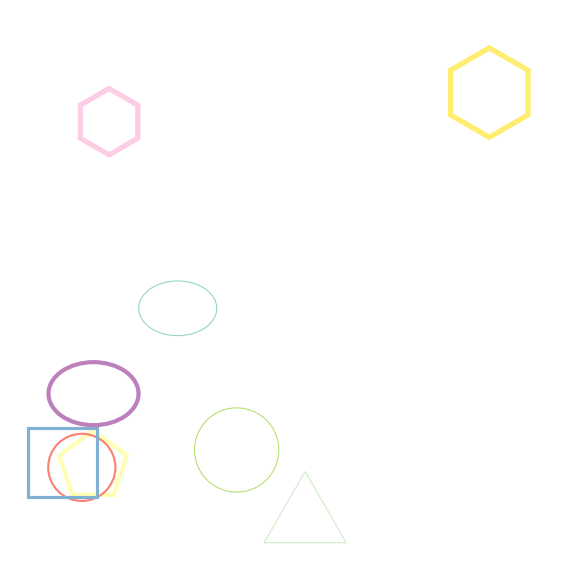[{"shape": "oval", "thickness": 0.5, "radius": 0.34, "center": [0.308, 0.465]}, {"shape": "pentagon", "thickness": 2, "radius": 0.31, "center": [0.161, 0.192]}, {"shape": "circle", "thickness": 1, "radius": 0.29, "center": [0.142, 0.19]}, {"shape": "square", "thickness": 1.5, "radius": 0.3, "center": [0.107, 0.199]}, {"shape": "circle", "thickness": 0.5, "radius": 0.36, "center": [0.41, 0.22]}, {"shape": "hexagon", "thickness": 2.5, "radius": 0.29, "center": [0.189, 0.788]}, {"shape": "oval", "thickness": 2, "radius": 0.39, "center": [0.162, 0.317]}, {"shape": "triangle", "thickness": 0.5, "radius": 0.41, "center": [0.528, 0.1]}, {"shape": "hexagon", "thickness": 2.5, "radius": 0.39, "center": [0.847, 0.839]}]